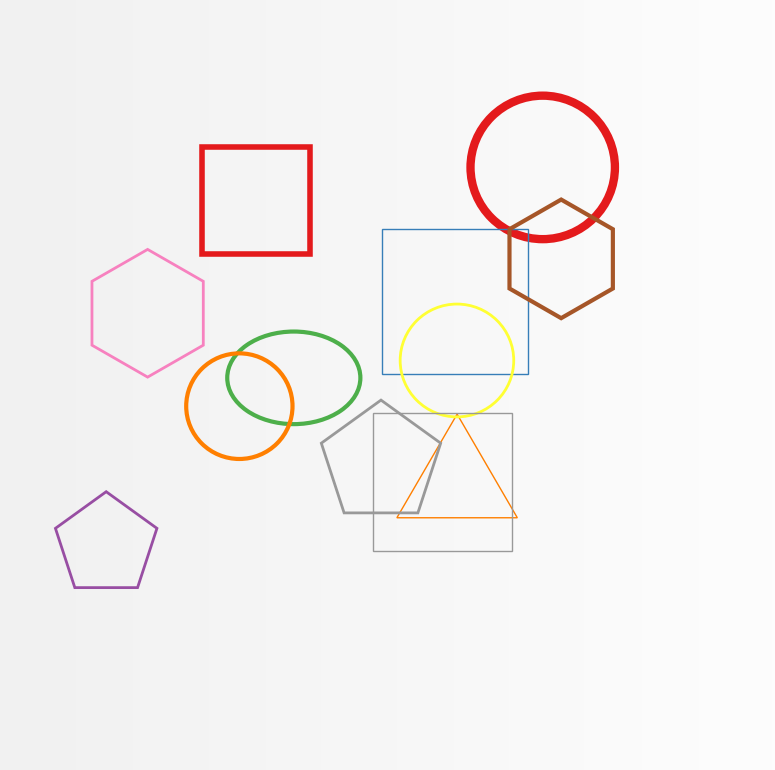[{"shape": "circle", "thickness": 3, "radius": 0.47, "center": [0.7, 0.783]}, {"shape": "square", "thickness": 2, "radius": 0.35, "center": [0.33, 0.739]}, {"shape": "square", "thickness": 0.5, "radius": 0.47, "center": [0.587, 0.609]}, {"shape": "oval", "thickness": 1.5, "radius": 0.43, "center": [0.379, 0.509]}, {"shape": "pentagon", "thickness": 1, "radius": 0.34, "center": [0.137, 0.293]}, {"shape": "circle", "thickness": 1.5, "radius": 0.34, "center": [0.309, 0.473]}, {"shape": "triangle", "thickness": 0.5, "radius": 0.45, "center": [0.59, 0.372]}, {"shape": "circle", "thickness": 1, "radius": 0.37, "center": [0.59, 0.532]}, {"shape": "hexagon", "thickness": 1.5, "radius": 0.39, "center": [0.724, 0.664]}, {"shape": "hexagon", "thickness": 1, "radius": 0.41, "center": [0.19, 0.593]}, {"shape": "square", "thickness": 0.5, "radius": 0.45, "center": [0.571, 0.374]}, {"shape": "pentagon", "thickness": 1, "radius": 0.4, "center": [0.492, 0.399]}]